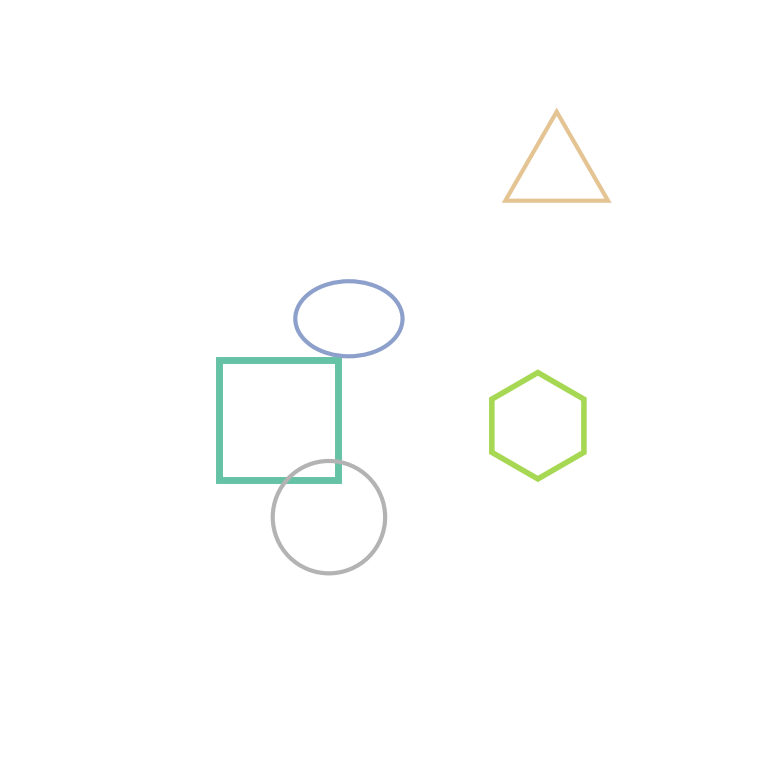[{"shape": "square", "thickness": 2.5, "radius": 0.39, "center": [0.362, 0.455]}, {"shape": "oval", "thickness": 1.5, "radius": 0.35, "center": [0.453, 0.586]}, {"shape": "hexagon", "thickness": 2, "radius": 0.35, "center": [0.699, 0.447]}, {"shape": "triangle", "thickness": 1.5, "radius": 0.39, "center": [0.723, 0.778]}, {"shape": "circle", "thickness": 1.5, "radius": 0.36, "center": [0.427, 0.328]}]